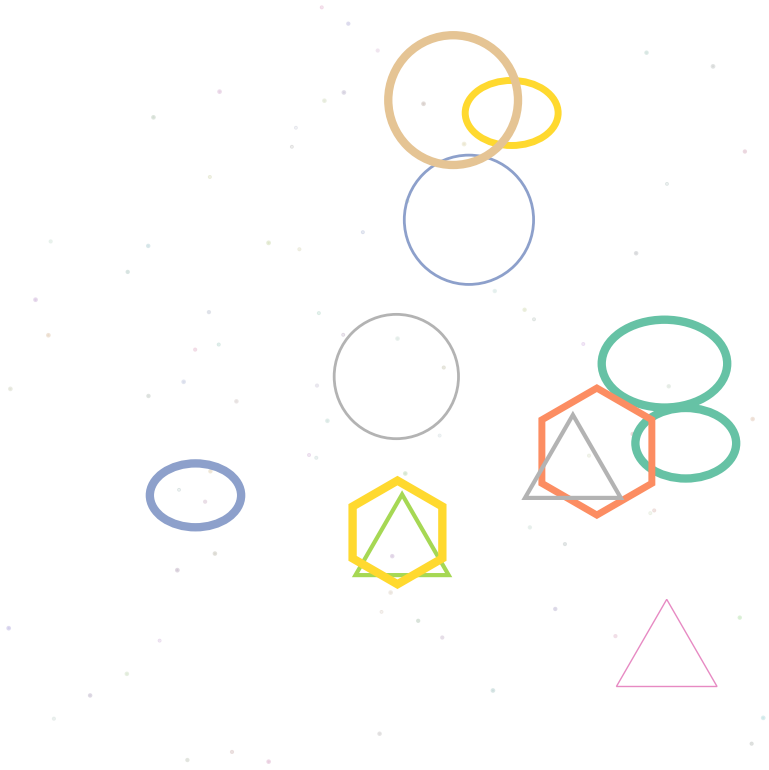[{"shape": "oval", "thickness": 3, "radius": 0.41, "center": [0.863, 0.528]}, {"shape": "oval", "thickness": 3, "radius": 0.33, "center": [0.891, 0.424]}, {"shape": "hexagon", "thickness": 2.5, "radius": 0.41, "center": [0.775, 0.414]}, {"shape": "circle", "thickness": 1, "radius": 0.42, "center": [0.609, 0.715]}, {"shape": "oval", "thickness": 3, "radius": 0.3, "center": [0.254, 0.357]}, {"shape": "triangle", "thickness": 0.5, "radius": 0.38, "center": [0.866, 0.146]}, {"shape": "triangle", "thickness": 1.5, "radius": 0.35, "center": [0.522, 0.288]}, {"shape": "hexagon", "thickness": 3, "radius": 0.34, "center": [0.516, 0.309]}, {"shape": "oval", "thickness": 2.5, "radius": 0.3, "center": [0.665, 0.853]}, {"shape": "circle", "thickness": 3, "radius": 0.42, "center": [0.589, 0.87]}, {"shape": "triangle", "thickness": 1.5, "radius": 0.36, "center": [0.744, 0.389]}, {"shape": "circle", "thickness": 1, "radius": 0.4, "center": [0.515, 0.511]}]